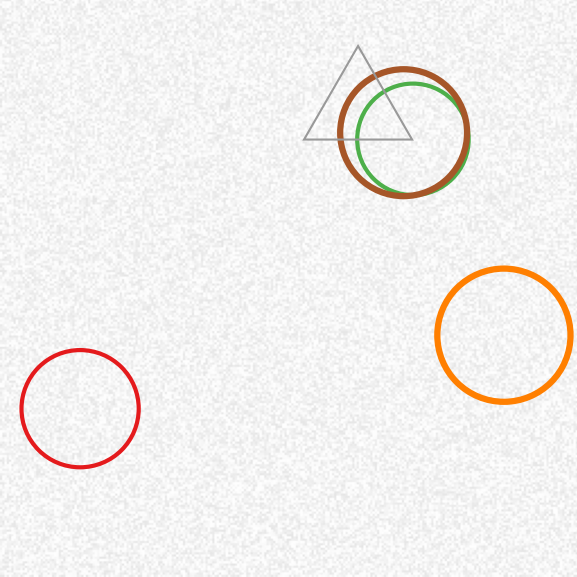[{"shape": "circle", "thickness": 2, "radius": 0.51, "center": [0.139, 0.291]}, {"shape": "circle", "thickness": 2, "radius": 0.48, "center": [0.715, 0.758]}, {"shape": "circle", "thickness": 3, "radius": 0.58, "center": [0.873, 0.419]}, {"shape": "circle", "thickness": 3, "radius": 0.55, "center": [0.699, 0.769]}, {"shape": "triangle", "thickness": 1, "radius": 0.54, "center": [0.62, 0.812]}]